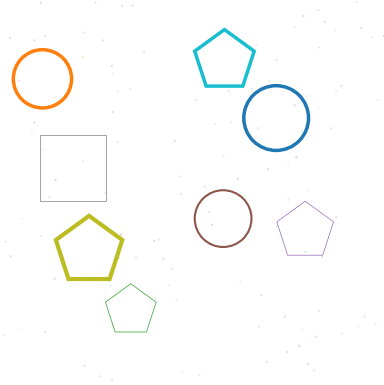[{"shape": "circle", "thickness": 2.5, "radius": 0.42, "center": [0.717, 0.693]}, {"shape": "circle", "thickness": 2.5, "radius": 0.38, "center": [0.11, 0.795]}, {"shape": "pentagon", "thickness": 0.5, "radius": 0.35, "center": [0.34, 0.194]}, {"shape": "pentagon", "thickness": 0.5, "radius": 0.39, "center": [0.793, 0.4]}, {"shape": "circle", "thickness": 1.5, "radius": 0.37, "center": [0.579, 0.432]}, {"shape": "square", "thickness": 0.5, "radius": 0.43, "center": [0.189, 0.565]}, {"shape": "pentagon", "thickness": 3, "radius": 0.45, "center": [0.231, 0.349]}, {"shape": "pentagon", "thickness": 2.5, "radius": 0.41, "center": [0.583, 0.842]}]